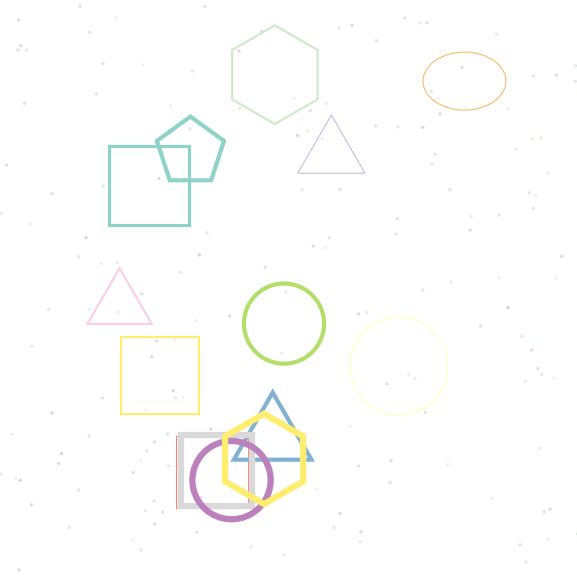[{"shape": "pentagon", "thickness": 2, "radius": 0.31, "center": [0.33, 0.736]}, {"shape": "square", "thickness": 1.5, "radius": 0.34, "center": [0.258, 0.678]}, {"shape": "circle", "thickness": 0.5, "radius": 0.42, "center": [0.691, 0.365]}, {"shape": "triangle", "thickness": 0.5, "radius": 0.34, "center": [0.574, 0.733]}, {"shape": "square", "thickness": 0.5, "radius": 0.31, "center": [0.367, 0.182]}, {"shape": "triangle", "thickness": 2, "radius": 0.39, "center": [0.472, 0.242]}, {"shape": "oval", "thickness": 0.5, "radius": 0.36, "center": [0.804, 0.859]}, {"shape": "circle", "thickness": 2, "radius": 0.35, "center": [0.492, 0.439]}, {"shape": "triangle", "thickness": 1, "radius": 0.32, "center": [0.207, 0.47]}, {"shape": "square", "thickness": 3, "radius": 0.31, "center": [0.375, 0.184]}, {"shape": "circle", "thickness": 3, "radius": 0.34, "center": [0.401, 0.168]}, {"shape": "hexagon", "thickness": 1, "radius": 0.43, "center": [0.476, 0.87]}, {"shape": "hexagon", "thickness": 3, "radius": 0.39, "center": [0.457, 0.204]}, {"shape": "square", "thickness": 1, "radius": 0.34, "center": [0.277, 0.349]}]